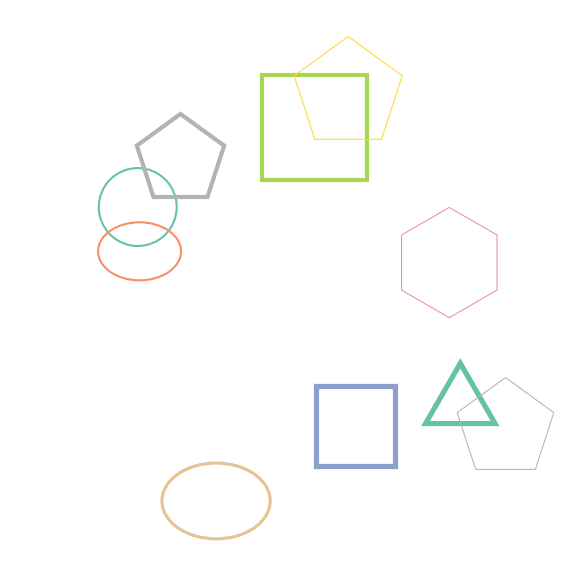[{"shape": "circle", "thickness": 1, "radius": 0.34, "center": [0.239, 0.641]}, {"shape": "triangle", "thickness": 2.5, "radius": 0.35, "center": [0.797, 0.301]}, {"shape": "oval", "thickness": 1, "radius": 0.36, "center": [0.242, 0.564]}, {"shape": "square", "thickness": 2.5, "radius": 0.34, "center": [0.616, 0.262]}, {"shape": "hexagon", "thickness": 0.5, "radius": 0.48, "center": [0.778, 0.544]}, {"shape": "square", "thickness": 2, "radius": 0.45, "center": [0.544, 0.778]}, {"shape": "pentagon", "thickness": 0.5, "radius": 0.49, "center": [0.603, 0.838]}, {"shape": "oval", "thickness": 1.5, "radius": 0.47, "center": [0.374, 0.132]}, {"shape": "pentagon", "thickness": 2, "radius": 0.4, "center": [0.313, 0.722]}, {"shape": "pentagon", "thickness": 0.5, "radius": 0.44, "center": [0.875, 0.257]}]